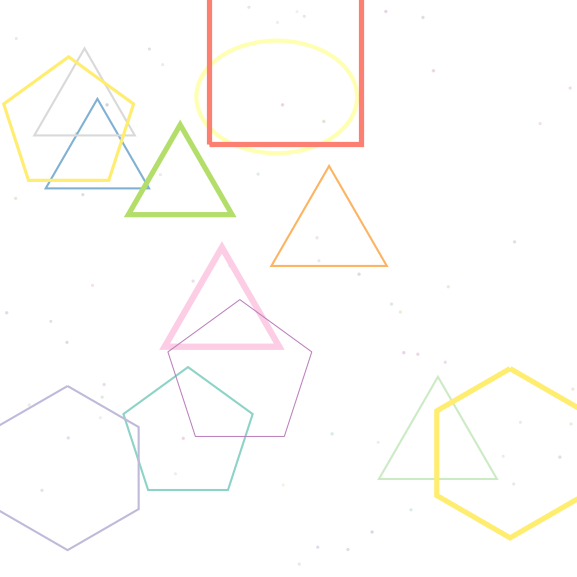[{"shape": "pentagon", "thickness": 1, "radius": 0.59, "center": [0.326, 0.246]}, {"shape": "oval", "thickness": 2, "radius": 0.7, "center": [0.479, 0.831]}, {"shape": "hexagon", "thickness": 1, "radius": 0.71, "center": [0.117, 0.189]}, {"shape": "square", "thickness": 2.5, "radius": 0.66, "center": [0.493, 0.881]}, {"shape": "triangle", "thickness": 1, "radius": 0.52, "center": [0.169, 0.725]}, {"shape": "triangle", "thickness": 1, "radius": 0.58, "center": [0.57, 0.596]}, {"shape": "triangle", "thickness": 2.5, "radius": 0.52, "center": [0.312, 0.679]}, {"shape": "triangle", "thickness": 3, "radius": 0.57, "center": [0.384, 0.456]}, {"shape": "triangle", "thickness": 1, "radius": 0.5, "center": [0.146, 0.815]}, {"shape": "pentagon", "thickness": 0.5, "radius": 0.65, "center": [0.415, 0.349]}, {"shape": "triangle", "thickness": 1, "radius": 0.59, "center": [0.758, 0.229]}, {"shape": "pentagon", "thickness": 1.5, "radius": 0.59, "center": [0.119, 0.783]}, {"shape": "hexagon", "thickness": 2.5, "radius": 0.73, "center": [0.883, 0.214]}]